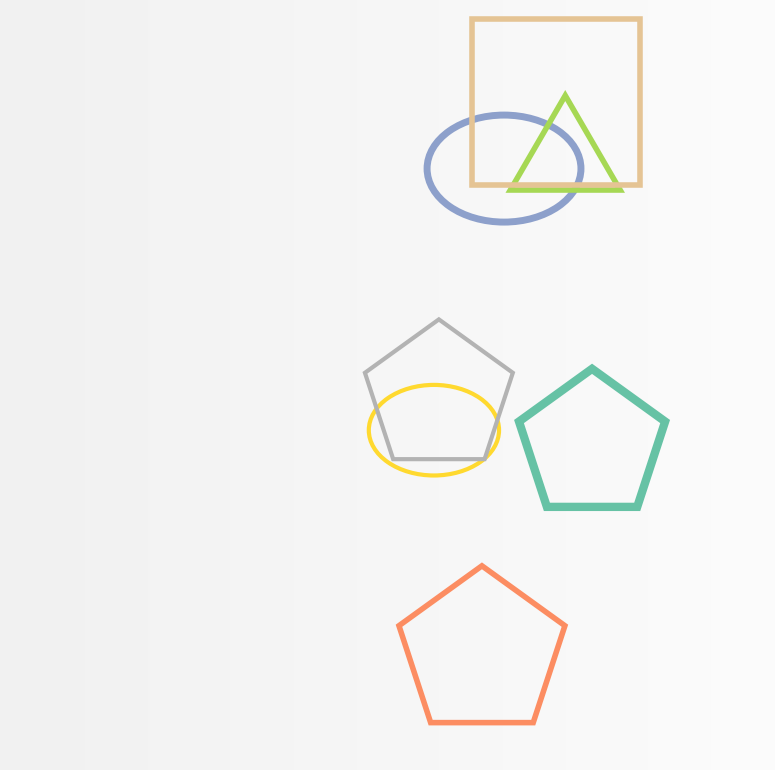[{"shape": "pentagon", "thickness": 3, "radius": 0.5, "center": [0.764, 0.422]}, {"shape": "pentagon", "thickness": 2, "radius": 0.56, "center": [0.622, 0.153]}, {"shape": "oval", "thickness": 2.5, "radius": 0.5, "center": [0.65, 0.781]}, {"shape": "triangle", "thickness": 2, "radius": 0.41, "center": [0.729, 0.794]}, {"shape": "oval", "thickness": 1.5, "radius": 0.42, "center": [0.56, 0.441]}, {"shape": "square", "thickness": 2, "radius": 0.54, "center": [0.717, 0.868]}, {"shape": "pentagon", "thickness": 1.5, "radius": 0.5, "center": [0.566, 0.485]}]